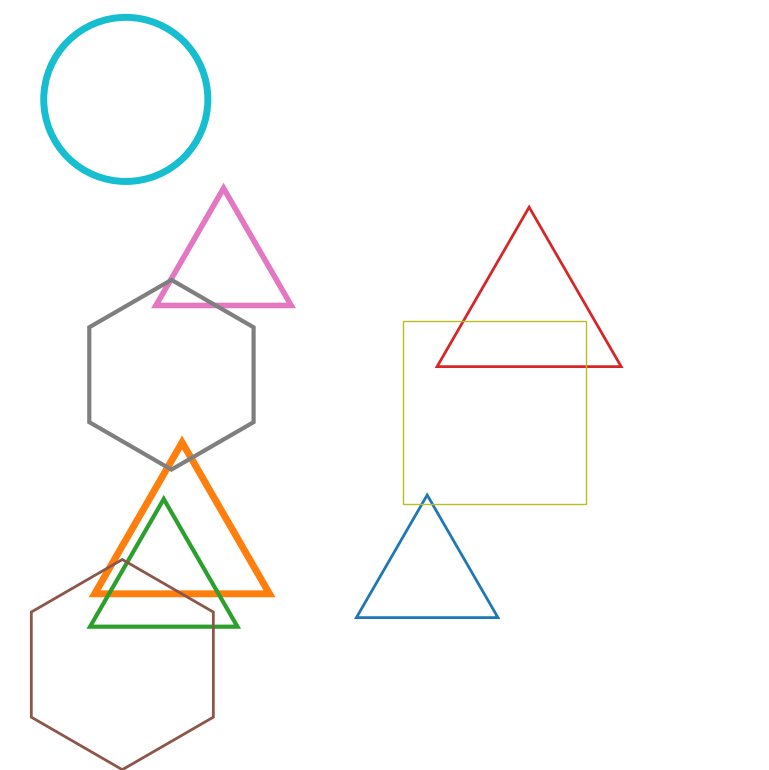[{"shape": "triangle", "thickness": 1, "radius": 0.53, "center": [0.555, 0.251]}, {"shape": "triangle", "thickness": 2.5, "radius": 0.66, "center": [0.236, 0.294]}, {"shape": "triangle", "thickness": 1.5, "radius": 0.55, "center": [0.213, 0.241]}, {"shape": "triangle", "thickness": 1, "radius": 0.69, "center": [0.687, 0.593]}, {"shape": "hexagon", "thickness": 1, "radius": 0.68, "center": [0.159, 0.137]}, {"shape": "triangle", "thickness": 2, "radius": 0.51, "center": [0.29, 0.654]}, {"shape": "hexagon", "thickness": 1.5, "radius": 0.62, "center": [0.223, 0.513]}, {"shape": "square", "thickness": 0.5, "radius": 0.59, "center": [0.642, 0.465]}, {"shape": "circle", "thickness": 2.5, "radius": 0.53, "center": [0.163, 0.871]}]